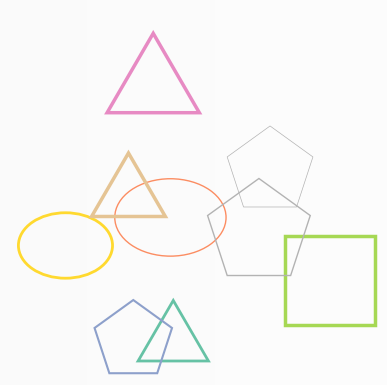[{"shape": "triangle", "thickness": 2, "radius": 0.52, "center": [0.447, 0.115]}, {"shape": "oval", "thickness": 1, "radius": 0.72, "center": [0.44, 0.435]}, {"shape": "pentagon", "thickness": 1.5, "radius": 0.53, "center": [0.344, 0.116]}, {"shape": "triangle", "thickness": 2.5, "radius": 0.69, "center": [0.395, 0.776]}, {"shape": "square", "thickness": 2.5, "radius": 0.58, "center": [0.852, 0.272]}, {"shape": "oval", "thickness": 2, "radius": 0.61, "center": [0.169, 0.362]}, {"shape": "triangle", "thickness": 2.5, "radius": 0.55, "center": [0.332, 0.493]}, {"shape": "pentagon", "thickness": 1, "radius": 0.7, "center": [0.668, 0.397]}, {"shape": "pentagon", "thickness": 0.5, "radius": 0.58, "center": [0.697, 0.556]}]